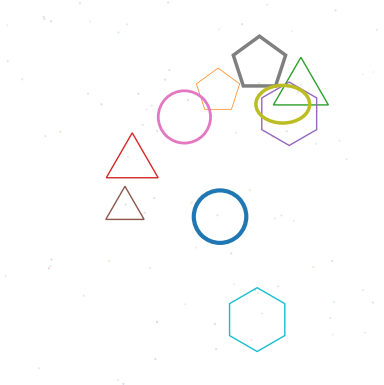[{"shape": "circle", "thickness": 3, "radius": 0.34, "center": [0.572, 0.437]}, {"shape": "pentagon", "thickness": 0.5, "radius": 0.3, "center": [0.566, 0.764]}, {"shape": "triangle", "thickness": 1, "radius": 0.41, "center": [0.782, 0.769]}, {"shape": "triangle", "thickness": 1, "radius": 0.39, "center": [0.343, 0.577]}, {"shape": "hexagon", "thickness": 1, "radius": 0.41, "center": [0.751, 0.704]}, {"shape": "triangle", "thickness": 1, "radius": 0.29, "center": [0.325, 0.459]}, {"shape": "circle", "thickness": 2, "radius": 0.34, "center": [0.479, 0.696]}, {"shape": "pentagon", "thickness": 2.5, "radius": 0.36, "center": [0.674, 0.835]}, {"shape": "oval", "thickness": 2.5, "radius": 0.35, "center": [0.734, 0.729]}, {"shape": "hexagon", "thickness": 1, "radius": 0.41, "center": [0.668, 0.17]}]